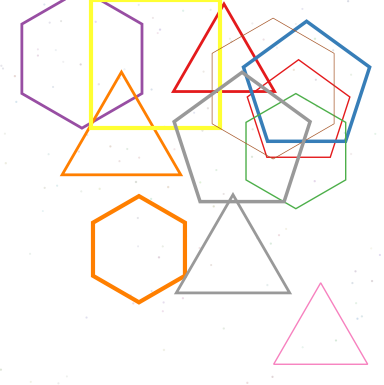[{"shape": "pentagon", "thickness": 1, "radius": 0.7, "center": [0.776, 0.705]}, {"shape": "triangle", "thickness": 2, "radius": 0.76, "center": [0.582, 0.838]}, {"shape": "pentagon", "thickness": 2.5, "radius": 0.86, "center": [0.796, 0.772]}, {"shape": "hexagon", "thickness": 1, "radius": 0.75, "center": [0.768, 0.607]}, {"shape": "hexagon", "thickness": 2, "radius": 0.9, "center": [0.213, 0.847]}, {"shape": "hexagon", "thickness": 3, "radius": 0.69, "center": [0.361, 0.353]}, {"shape": "triangle", "thickness": 2, "radius": 0.89, "center": [0.315, 0.635]}, {"shape": "square", "thickness": 3, "radius": 0.83, "center": [0.405, 0.834]}, {"shape": "hexagon", "thickness": 0.5, "radius": 0.91, "center": [0.709, 0.77]}, {"shape": "triangle", "thickness": 1, "radius": 0.71, "center": [0.833, 0.124]}, {"shape": "triangle", "thickness": 2, "radius": 0.85, "center": [0.605, 0.324]}, {"shape": "pentagon", "thickness": 2.5, "radius": 0.93, "center": [0.629, 0.627]}]